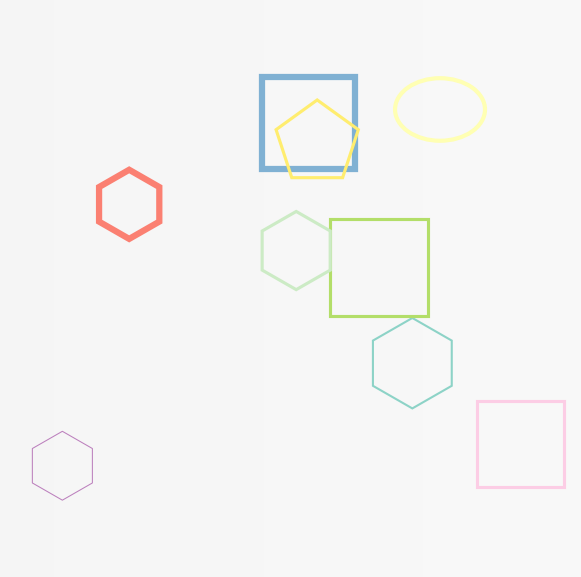[{"shape": "hexagon", "thickness": 1, "radius": 0.39, "center": [0.709, 0.37]}, {"shape": "oval", "thickness": 2, "radius": 0.39, "center": [0.757, 0.81]}, {"shape": "hexagon", "thickness": 3, "radius": 0.3, "center": [0.222, 0.645]}, {"shape": "square", "thickness": 3, "radius": 0.4, "center": [0.531, 0.786]}, {"shape": "square", "thickness": 1.5, "radius": 0.42, "center": [0.652, 0.536]}, {"shape": "square", "thickness": 1.5, "radius": 0.37, "center": [0.895, 0.23]}, {"shape": "hexagon", "thickness": 0.5, "radius": 0.3, "center": [0.107, 0.193]}, {"shape": "hexagon", "thickness": 1.5, "radius": 0.34, "center": [0.51, 0.565]}, {"shape": "pentagon", "thickness": 1.5, "radius": 0.37, "center": [0.546, 0.752]}]